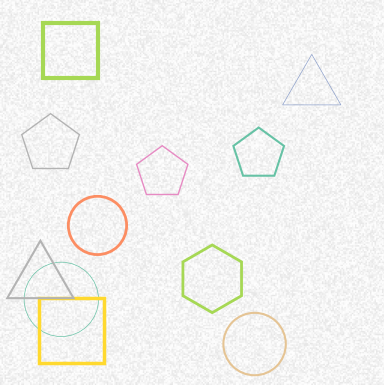[{"shape": "pentagon", "thickness": 1.5, "radius": 0.35, "center": [0.672, 0.6]}, {"shape": "circle", "thickness": 0.5, "radius": 0.48, "center": [0.159, 0.222]}, {"shape": "circle", "thickness": 2, "radius": 0.38, "center": [0.253, 0.414]}, {"shape": "triangle", "thickness": 0.5, "radius": 0.44, "center": [0.81, 0.771]}, {"shape": "pentagon", "thickness": 1, "radius": 0.35, "center": [0.421, 0.551]}, {"shape": "square", "thickness": 3, "radius": 0.36, "center": [0.182, 0.869]}, {"shape": "hexagon", "thickness": 2, "radius": 0.44, "center": [0.551, 0.276]}, {"shape": "square", "thickness": 2.5, "radius": 0.42, "center": [0.186, 0.142]}, {"shape": "circle", "thickness": 1.5, "radius": 0.41, "center": [0.661, 0.106]}, {"shape": "pentagon", "thickness": 1, "radius": 0.39, "center": [0.131, 0.626]}, {"shape": "triangle", "thickness": 1.5, "radius": 0.5, "center": [0.105, 0.275]}]